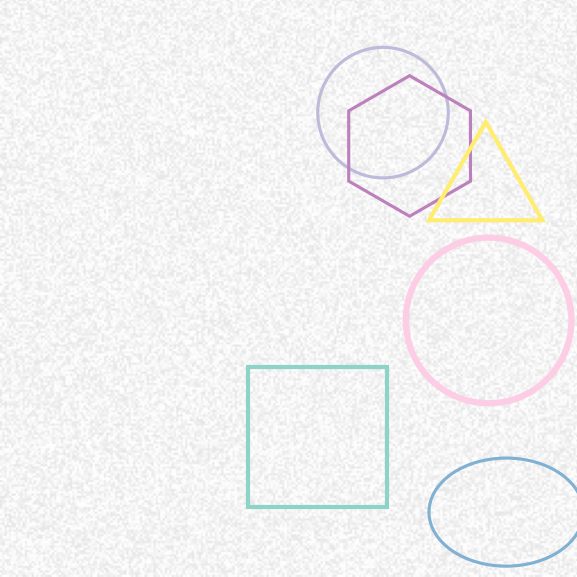[{"shape": "square", "thickness": 2, "radius": 0.6, "center": [0.55, 0.242]}, {"shape": "circle", "thickness": 1.5, "radius": 0.57, "center": [0.663, 0.804]}, {"shape": "oval", "thickness": 1.5, "radius": 0.67, "center": [0.877, 0.112]}, {"shape": "circle", "thickness": 3, "radius": 0.72, "center": [0.846, 0.444]}, {"shape": "hexagon", "thickness": 1.5, "radius": 0.61, "center": [0.709, 0.746]}, {"shape": "triangle", "thickness": 2, "radius": 0.57, "center": [0.841, 0.674]}]